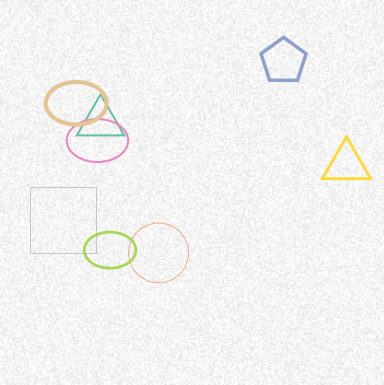[{"shape": "triangle", "thickness": 1.5, "radius": 0.36, "center": [0.261, 0.684]}, {"shape": "circle", "thickness": 0.5, "radius": 0.39, "center": [0.412, 0.343]}, {"shape": "pentagon", "thickness": 2.5, "radius": 0.31, "center": [0.737, 0.841]}, {"shape": "oval", "thickness": 1.5, "radius": 0.4, "center": [0.253, 0.635]}, {"shape": "oval", "thickness": 2, "radius": 0.34, "center": [0.286, 0.35]}, {"shape": "triangle", "thickness": 2, "radius": 0.36, "center": [0.9, 0.572]}, {"shape": "oval", "thickness": 3, "radius": 0.4, "center": [0.198, 0.732]}, {"shape": "square", "thickness": 0.5, "radius": 0.43, "center": [0.163, 0.428]}]